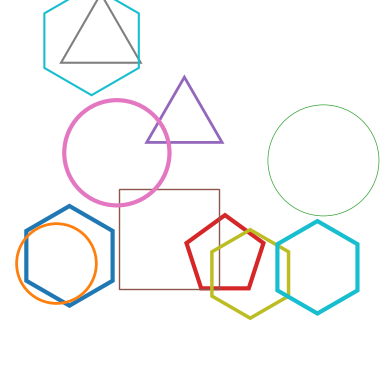[{"shape": "hexagon", "thickness": 3, "radius": 0.65, "center": [0.18, 0.336]}, {"shape": "circle", "thickness": 2, "radius": 0.52, "center": [0.147, 0.315]}, {"shape": "circle", "thickness": 0.5, "radius": 0.72, "center": [0.84, 0.583]}, {"shape": "pentagon", "thickness": 3, "radius": 0.53, "center": [0.584, 0.336]}, {"shape": "triangle", "thickness": 2, "radius": 0.56, "center": [0.479, 0.687]}, {"shape": "square", "thickness": 1, "radius": 0.65, "center": [0.438, 0.38]}, {"shape": "circle", "thickness": 3, "radius": 0.68, "center": [0.304, 0.603]}, {"shape": "triangle", "thickness": 1.5, "radius": 0.6, "center": [0.262, 0.897]}, {"shape": "hexagon", "thickness": 2.5, "radius": 0.57, "center": [0.65, 0.288]}, {"shape": "hexagon", "thickness": 3, "radius": 0.6, "center": [0.825, 0.306]}, {"shape": "hexagon", "thickness": 1.5, "radius": 0.71, "center": [0.238, 0.894]}]